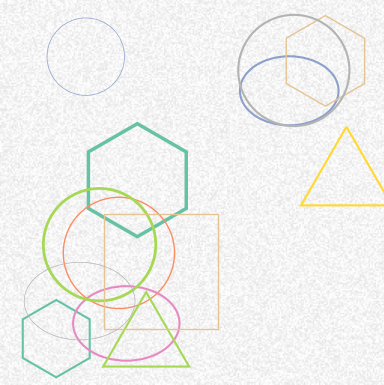[{"shape": "hexagon", "thickness": 2.5, "radius": 0.73, "center": [0.357, 0.532]}, {"shape": "hexagon", "thickness": 1.5, "radius": 0.5, "center": [0.146, 0.12]}, {"shape": "circle", "thickness": 1, "radius": 0.72, "center": [0.309, 0.343]}, {"shape": "oval", "thickness": 1.5, "radius": 0.64, "center": [0.751, 0.764]}, {"shape": "circle", "thickness": 0.5, "radius": 0.5, "center": [0.223, 0.853]}, {"shape": "oval", "thickness": 1.5, "radius": 0.69, "center": [0.328, 0.16]}, {"shape": "circle", "thickness": 2, "radius": 0.73, "center": [0.259, 0.365]}, {"shape": "triangle", "thickness": 1.5, "radius": 0.64, "center": [0.38, 0.112]}, {"shape": "triangle", "thickness": 1.5, "radius": 0.68, "center": [0.9, 0.535]}, {"shape": "square", "thickness": 1, "radius": 0.74, "center": [0.418, 0.295]}, {"shape": "hexagon", "thickness": 1, "radius": 0.59, "center": [0.845, 0.842]}, {"shape": "oval", "thickness": 0.5, "radius": 0.72, "center": [0.207, 0.218]}, {"shape": "circle", "thickness": 1.5, "radius": 0.72, "center": [0.763, 0.817]}]